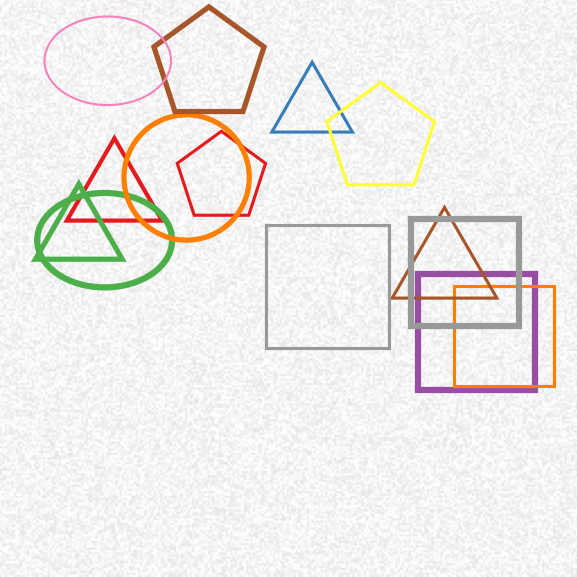[{"shape": "pentagon", "thickness": 1.5, "radius": 0.4, "center": [0.383, 0.691]}, {"shape": "triangle", "thickness": 2, "radius": 0.48, "center": [0.198, 0.665]}, {"shape": "triangle", "thickness": 1.5, "radius": 0.4, "center": [0.54, 0.811]}, {"shape": "oval", "thickness": 3, "radius": 0.58, "center": [0.181, 0.583]}, {"shape": "triangle", "thickness": 2.5, "radius": 0.43, "center": [0.137, 0.594]}, {"shape": "square", "thickness": 3, "radius": 0.5, "center": [0.825, 0.424]}, {"shape": "circle", "thickness": 2.5, "radius": 0.54, "center": [0.323, 0.692]}, {"shape": "square", "thickness": 1.5, "radius": 0.43, "center": [0.873, 0.417]}, {"shape": "pentagon", "thickness": 1.5, "radius": 0.49, "center": [0.659, 0.758]}, {"shape": "triangle", "thickness": 1.5, "radius": 0.52, "center": [0.77, 0.535]}, {"shape": "pentagon", "thickness": 2.5, "radius": 0.5, "center": [0.362, 0.887]}, {"shape": "oval", "thickness": 1, "radius": 0.55, "center": [0.187, 0.894]}, {"shape": "square", "thickness": 3, "radius": 0.47, "center": [0.805, 0.527]}, {"shape": "square", "thickness": 1.5, "radius": 0.53, "center": [0.567, 0.503]}]